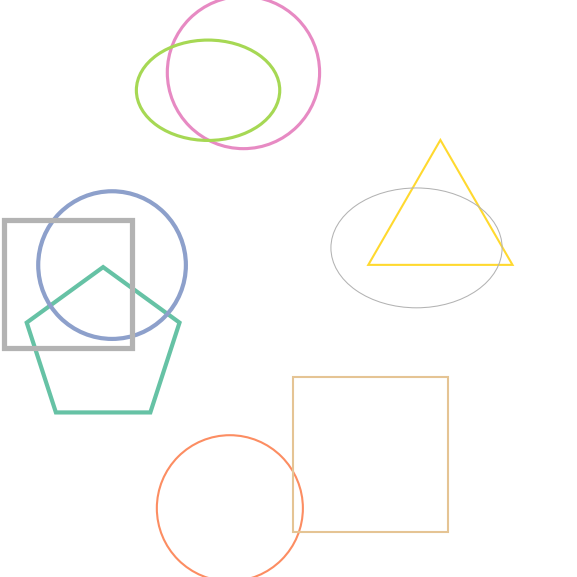[{"shape": "pentagon", "thickness": 2, "radius": 0.7, "center": [0.179, 0.397]}, {"shape": "circle", "thickness": 1, "radius": 0.63, "center": [0.398, 0.119]}, {"shape": "circle", "thickness": 2, "radius": 0.64, "center": [0.194, 0.54]}, {"shape": "circle", "thickness": 1.5, "radius": 0.66, "center": [0.422, 0.874]}, {"shape": "oval", "thickness": 1.5, "radius": 0.62, "center": [0.36, 0.843]}, {"shape": "triangle", "thickness": 1, "radius": 0.72, "center": [0.763, 0.613]}, {"shape": "square", "thickness": 1, "radius": 0.67, "center": [0.642, 0.212]}, {"shape": "oval", "thickness": 0.5, "radius": 0.74, "center": [0.721, 0.57]}, {"shape": "square", "thickness": 2.5, "radius": 0.55, "center": [0.118, 0.507]}]